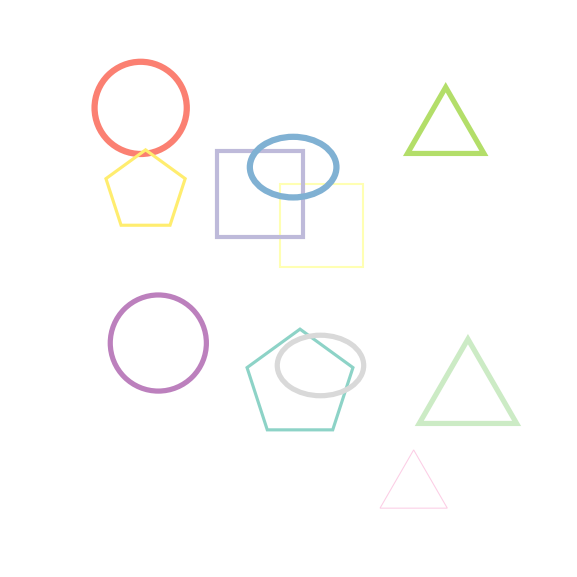[{"shape": "pentagon", "thickness": 1.5, "radius": 0.48, "center": [0.519, 0.333]}, {"shape": "square", "thickness": 1, "radius": 0.36, "center": [0.557, 0.609]}, {"shape": "square", "thickness": 2, "radius": 0.37, "center": [0.45, 0.663]}, {"shape": "circle", "thickness": 3, "radius": 0.4, "center": [0.244, 0.812]}, {"shape": "oval", "thickness": 3, "radius": 0.37, "center": [0.508, 0.71]}, {"shape": "triangle", "thickness": 2.5, "radius": 0.38, "center": [0.772, 0.772]}, {"shape": "triangle", "thickness": 0.5, "radius": 0.34, "center": [0.716, 0.153]}, {"shape": "oval", "thickness": 2.5, "radius": 0.37, "center": [0.555, 0.366]}, {"shape": "circle", "thickness": 2.5, "radius": 0.42, "center": [0.274, 0.405]}, {"shape": "triangle", "thickness": 2.5, "radius": 0.49, "center": [0.81, 0.315]}, {"shape": "pentagon", "thickness": 1.5, "radius": 0.36, "center": [0.252, 0.667]}]